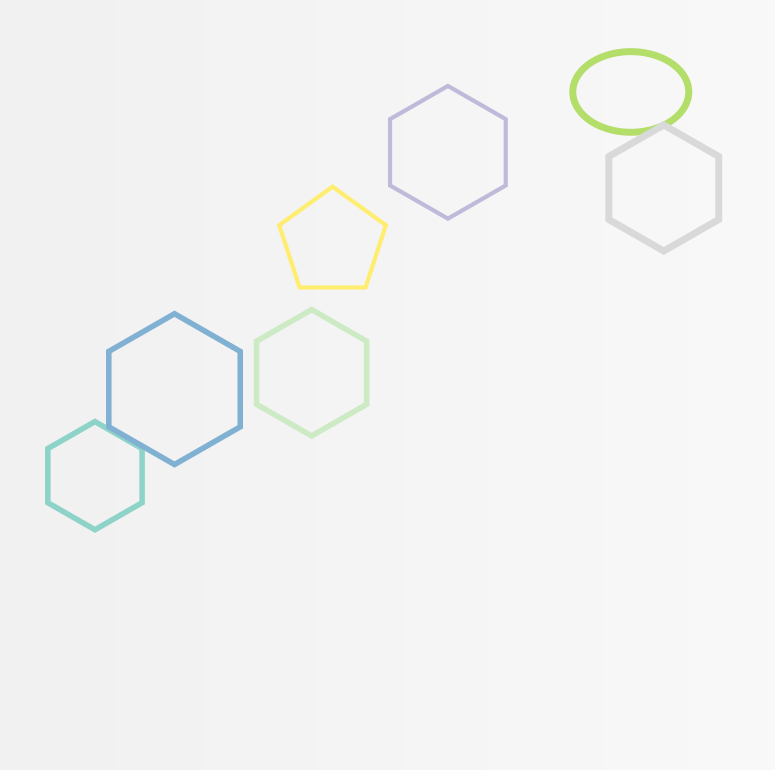[{"shape": "hexagon", "thickness": 2, "radius": 0.35, "center": [0.123, 0.382]}, {"shape": "hexagon", "thickness": 1.5, "radius": 0.43, "center": [0.578, 0.802]}, {"shape": "hexagon", "thickness": 2, "radius": 0.49, "center": [0.225, 0.495]}, {"shape": "oval", "thickness": 2.5, "radius": 0.37, "center": [0.814, 0.881]}, {"shape": "hexagon", "thickness": 2.5, "radius": 0.41, "center": [0.856, 0.756]}, {"shape": "hexagon", "thickness": 2, "radius": 0.41, "center": [0.402, 0.516]}, {"shape": "pentagon", "thickness": 1.5, "radius": 0.36, "center": [0.429, 0.685]}]